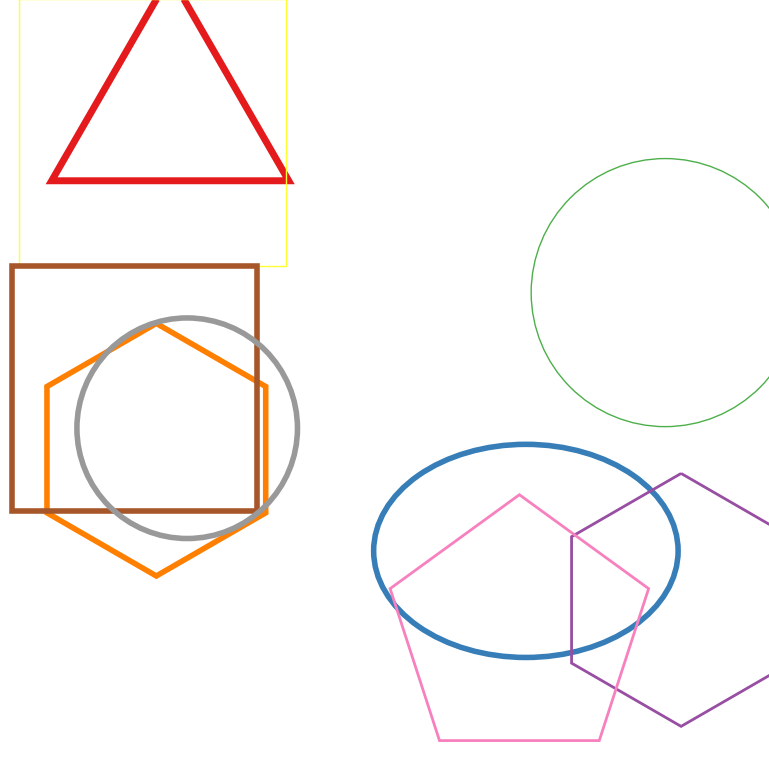[{"shape": "triangle", "thickness": 2.5, "radius": 0.89, "center": [0.221, 0.854]}, {"shape": "oval", "thickness": 2, "radius": 0.99, "center": [0.683, 0.285]}, {"shape": "circle", "thickness": 0.5, "radius": 0.87, "center": [0.864, 0.62]}, {"shape": "hexagon", "thickness": 1, "radius": 0.82, "center": [0.885, 0.221]}, {"shape": "hexagon", "thickness": 2, "radius": 0.82, "center": [0.203, 0.416]}, {"shape": "square", "thickness": 0.5, "radius": 0.87, "center": [0.198, 0.828]}, {"shape": "square", "thickness": 2, "radius": 0.8, "center": [0.174, 0.496]}, {"shape": "pentagon", "thickness": 1, "radius": 0.88, "center": [0.675, 0.181]}, {"shape": "circle", "thickness": 2, "radius": 0.72, "center": [0.243, 0.444]}]